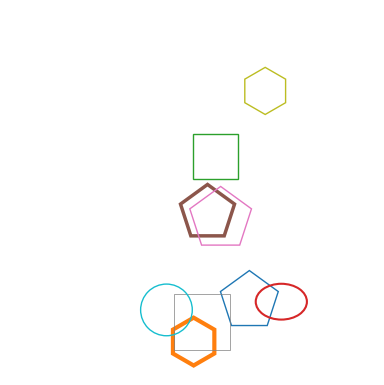[{"shape": "pentagon", "thickness": 1, "radius": 0.39, "center": [0.648, 0.218]}, {"shape": "hexagon", "thickness": 3, "radius": 0.31, "center": [0.503, 0.113]}, {"shape": "square", "thickness": 1, "radius": 0.29, "center": [0.56, 0.592]}, {"shape": "oval", "thickness": 1.5, "radius": 0.33, "center": [0.731, 0.216]}, {"shape": "pentagon", "thickness": 2.5, "radius": 0.37, "center": [0.539, 0.447]}, {"shape": "pentagon", "thickness": 1, "radius": 0.42, "center": [0.573, 0.431]}, {"shape": "square", "thickness": 0.5, "radius": 0.36, "center": [0.524, 0.163]}, {"shape": "hexagon", "thickness": 1, "radius": 0.31, "center": [0.689, 0.764]}, {"shape": "circle", "thickness": 1, "radius": 0.34, "center": [0.432, 0.195]}]